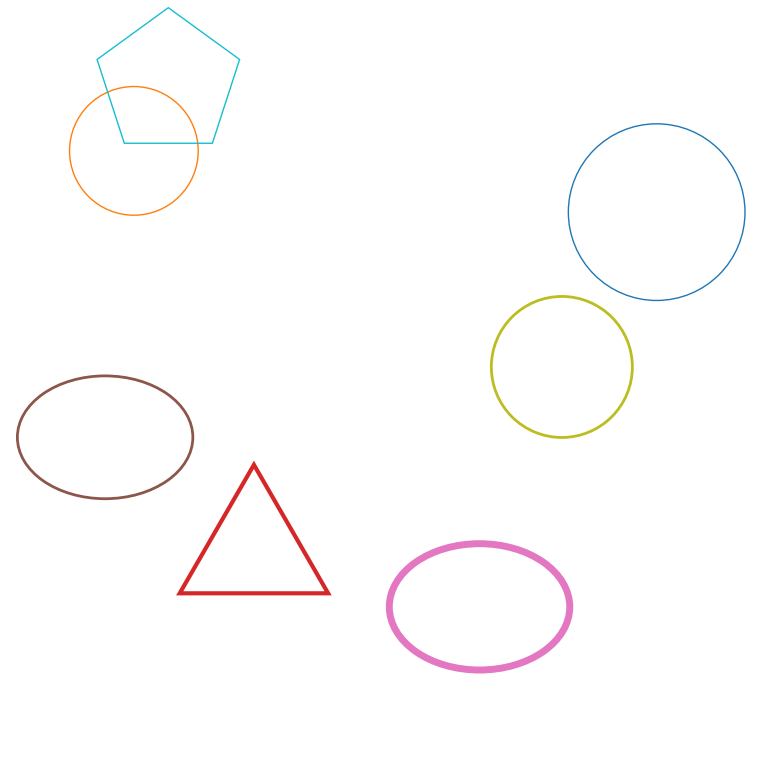[{"shape": "circle", "thickness": 0.5, "radius": 0.57, "center": [0.853, 0.725]}, {"shape": "circle", "thickness": 0.5, "radius": 0.42, "center": [0.174, 0.804]}, {"shape": "triangle", "thickness": 1.5, "radius": 0.56, "center": [0.33, 0.285]}, {"shape": "oval", "thickness": 1, "radius": 0.57, "center": [0.137, 0.432]}, {"shape": "oval", "thickness": 2.5, "radius": 0.59, "center": [0.623, 0.212]}, {"shape": "circle", "thickness": 1, "radius": 0.46, "center": [0.73, 0.523]}, {"shape": "pentagon", "thickness": 0.5, "radius": 0.49, "center": [0.219, 0.893]}]